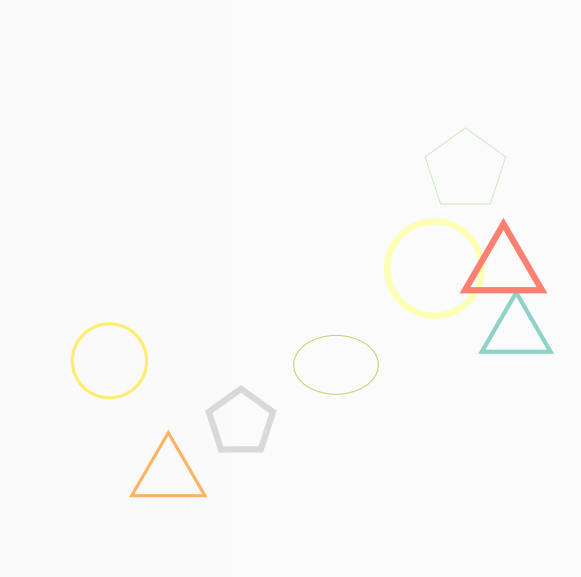[{"shape": "triangle", "thickness": 2, "radius": 0.34, "center": [0.888, 0.424]}, {"shape": "circle", "thickness": 3, "radius": 0.41, "center": [0.747, 0.534]}, {"shape": "triangle", "thickness": 3, "radius": 0.38, "center": [0.866, 0.535]}, {"shape": "triangle", "thickness": 1.5, "radius": 0.36, "center": [0.29, 0.177]}, {"shape": "oval", "thickness": 0.5, "radius": 0.36, "center": [0.578, 0.367]}, {"shape": "pentagon", "thickness": 3, "radius": 0.29, "center": [0.415, 0.268]}, {"shape": "pentagon", "thickness": 0.5, "radius": 0.36, "center": [0.801, 0.705]}, {"shape": "circle", "thickness": 1.5, "radius": 0.32, "center": [0.188, 0.374]}]